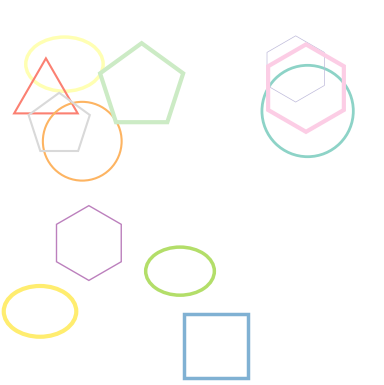[{"shape": "circle", "thickness": 2, "radius": 0.59, "center": [0.799, 0.712]}, {"shape": "oval", "thickness": 2.5, "radius": 0.5, "center": [0.167, 0.833]}, {"shape": "hexagon", "thickness": 0.5, "radius": 0.43, "center": [0.768, 0.821]}, {"shape": "triangle", "thickness": 1.5, "radius": 0.48, "center": [0.119, 0.753]}, {"shape": "square", "thickness": 2.5, "radius": 0.42, "center": [0.56, 0.102]}, {"shape": "circle", "thickness": 1.5, "radius": 0.51, "center": [0.214, 0.633]}, {"shape": "oval", "thickness": 2.5, "radius": 0.45, "center": [0.468, 0.296]}, {"shape": "hexagon", "thickness": 3, "radius": 0.57, "center": [0.795, 0.771]}, {"shape": "pentagon", "thickness": 1.5, "radius": 0.42, "center": [0.154, 0.675]}, {"shape": "hexagon", "thickness": 1, "radius": 0.49, "center": [0.231, 0.369]}, {"shape": "pentagon", "thickness": 3, "radius": 0.57, "center": [0.368, 0.774]}, {"shape": "oval", "thickness": 3, "radius": 0.47, "center": [0.104, 0.191]}]